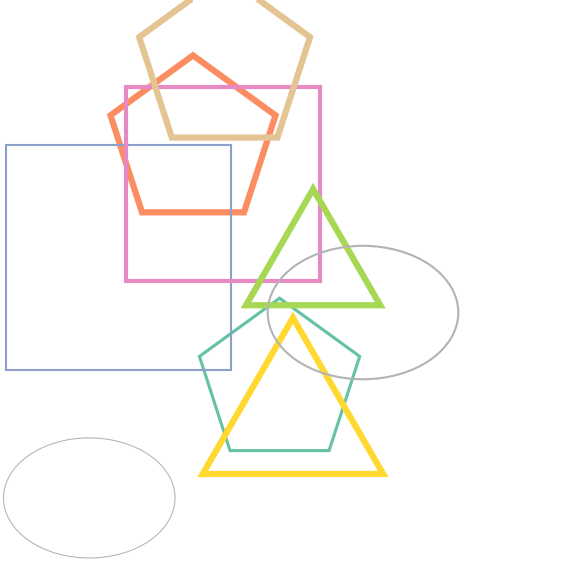[{"shape": "pentagon", "thickness": 1.5, "radius": 0.73, "center": [0.484, 0.337]}, {"shape": "pentagon", "thickness": 3, "radius": 0.75, "center": [0.334, 0.753]}, {"shape": "square", "thickness": 1, "radius": 0.97, "center": [0.206, 0.554]}, {"shape": "square", "thickness": 2, "radius": 0.84, "center": [0.386, 0.68]}, {"shape": "triangle", "thickness": 3, "radius": 0.67, "center": [0.542, 0.538]}, {"shape": "triangle", "thickness": 3, "radius": 0.9, "center": [0.507, 0.269]}, {"shape": "pentagon", "thickness": 3, "radius": 0.78, "center": [0.389, 0.887]}, {"shape": "oval", "thickness": 0.5, "radius": 0.74, "center": [0.155, 0.137]}, {"shape": "oval", "thickness": 1, "radius": 0.83, "center": [0.629, 0.458]}]